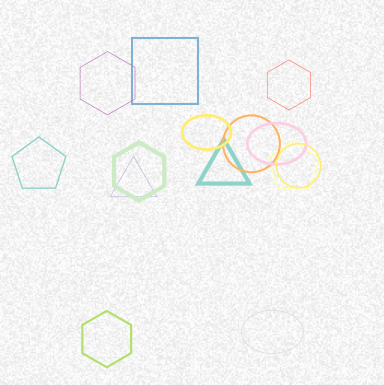[{"shape": "triangle", "thickness": 3, "radius": 0.38, "center": [0.582, 0.562]}, {"shape": "pentagon", "thickness": 1, "radius": 0.37, "center": [0.101, 0.571]}, {"shape": "pentagon", "thickness": 1, "radius": 0.35, "center": [0.763, 0.566]}, {"shape": "triangle", "thickness": 0.5, "radius": 0.35, "center": [0.347, 0.524]}, {"shape": "hexagon", "thickness": 0.5, "radius": 0.32, "center": [0.751, 0.779]}, {"shape": "square", "thickness": 1.5, "radius": 0.43, "center": [0.429, 0.815]}, {"shape": "circle", "thickness": 1.5, "radius": 0.37, "center": [0.653, 0.626]}, {"shape": "hexagon", "thickness": 1.5, "radius": 0.37, "center": [0.277, 0.119]}, {"shape": "oval", "thickness": 2, "radius": 0.38, "center": [0.719, 0.627]}, {"shape": "oval", "thickness": 0.5, "radius": 0.4, "center": [0.708, 0.138]}, {"shape": "hexagon", "thickness": 0.5, "radius": 0.41, "center": [0.279, 0.784]}, {"shape": "hexagon", "thickness": 3, "radius": 0.38, "center": [0.361, 0.555]}, {"shape": "circle", "thickness": 1, "radius": 0.29, "center": [0.776, 0.57]}, {"shape": "oval", "thickness": 2, "radius": 0.32, "center": [0.537, 0.656]}]